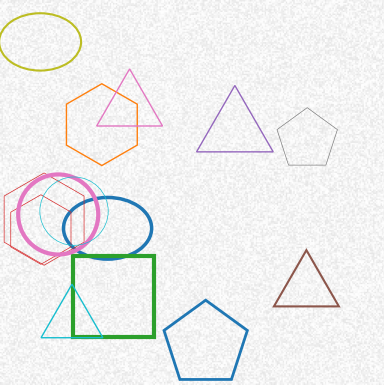[{"shape": "pentagon", "thickness": 2, "radius": 0.57, "center": [0.534, 0.106]}, {"shape": "oval", "thickness": 2.5, "radius": 0.57, "center": [0.279, 0.407]}, {"shape": "hexagon", "thickness": 1, "radius": 0.53, "center": [0.265, 0.676]}, {"shape": "square", "thickness": 3, "radius": 0.53, "center": [0.295, 0.231]}, {"shape": "hexagon", "thickness": 0.5, "radius": 0.45, "center": [0.106, 0.404]}, {"shape": "hexagon", "thickness": 0.5, "radius": 0.6, "center": [0.115, 0.431]}, {"shape": "triangle", "thickness": 1, "radius": 0.57, "center": [0.61, 0.663]}, {"shape": "triangle", "thickness": 1.5, "radius": 0.49, "center": [0.796, 0.253]}, {"shape": "circle", "thickness": 3, "radius": 0.52, "center": [0.151, 0.443]}, {"shape": "triangle", "thickness": 1, "radius": 0.49, "center": [0.337, 0.722]}, {"shape": "pentagon", "thickness": 0.5, "radius": 0.41, "center": [0.798, 0.638]}, {"shape": "oval", "thickness": 1.5, "radius": 0.53, "center": [0.104, 0.891]}, {"shape": "triangle", "thickness": 1, "radius": 0.46, "center": [0.187, 0.169]}, {"shape": "circle", "thickness": 0.5, "radius": 0.44, "center": [0.192, 0.452]}]